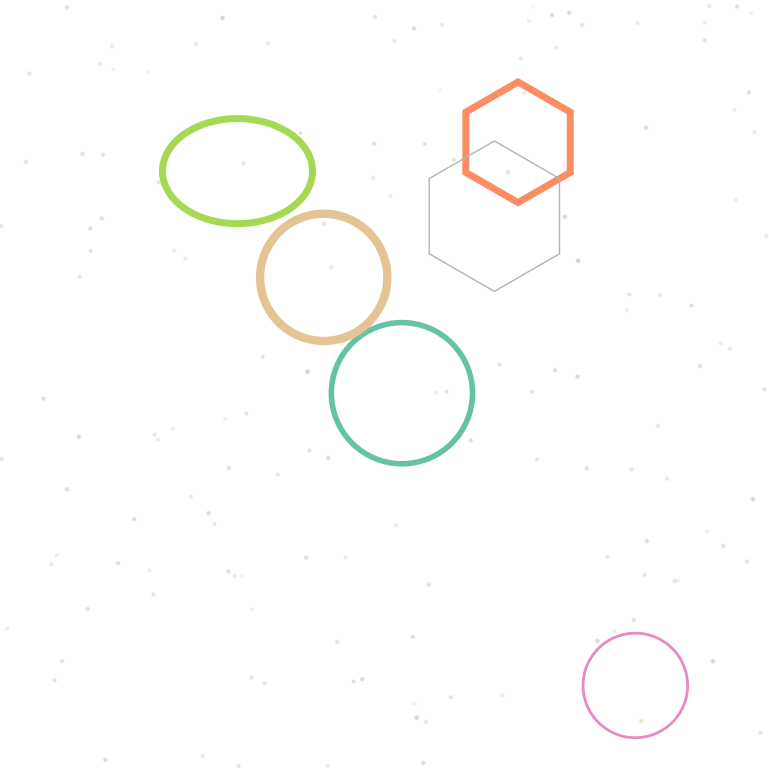[{"shape": "circle", "thickness": 2, "radius": 0.46, "center": [0.522, 0.489]}, {"shape": "hexagon", "thickness": 2.5, "radius": 0.39, "center": [0.673, 0.815]}, {"shape": "circle", "thickness": 1, "radius": 0.34, "center": [0.825, 0.11]}, {"shape": "oval", "thickness": 2.5, "radius": 0.49, "center": [0.308, 0.778]}, {"shape": "circle", "thickness": 3, "radius": 0.41, "center": [0.42, 0.64]}, {"shape": "hexagon", "thickness": 0.5, "radius": 0.49, "center": [0.642, 0.719]}]